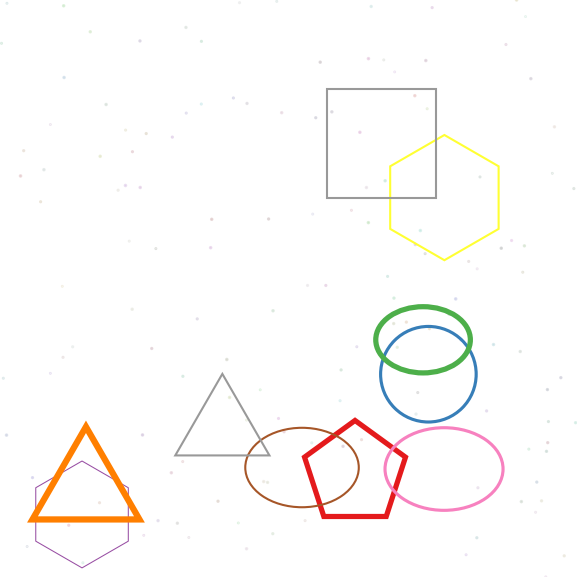[{"shape": "pentagon", "thickness": 2.5, "radius": 0.46, "center": [0.615, 0.179]}, {"shape": "circle", "thickness": 1.5, "radius": 0.41, "center": [0.742, 0.351]}, {"shape": "oval", "thickness": 2.5, "radius": 0.41, "center": [0.733, 0.411]}, {"shape": "hexagon", "thickness": 0.5, "radius": 0.46, "center": [0.142, 0.108]}, {"shape": "triangle", "thickness": 3, "radius": 0.53, "center": [0.149, 0.153]}, {"shape": "hexagon", "thickness": 1, "radius": 0.54, "center": [0.77, 0.657]}, {"shape": "oval", "thickness": 1, "radius": 0.49, "center": [0.523, 0.19]}, {"shape": "oval", "thickness": 1.5, "radius": 0.51, "center": [0.769, 0.187]}, {"shape": "square", "thickness": 1, "radius": 0.47, "center": [0.661, 0.75]}, {"shape": "triangle", "thickness": 1, "radius": 0.47, "center": [0.385, 0.258]}]